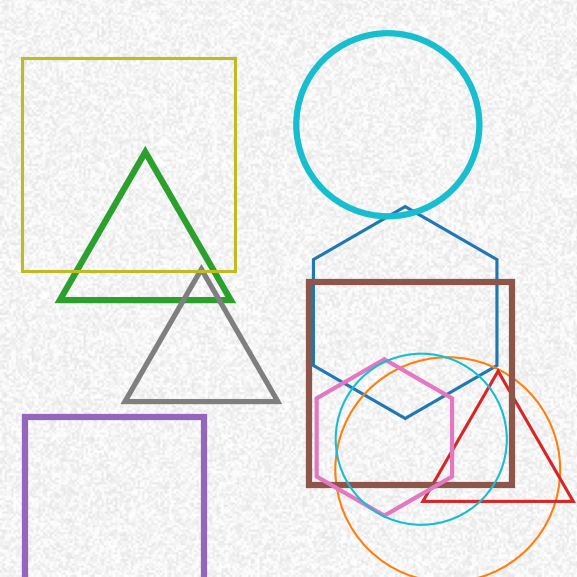[{"shape": "hexagon", "thickness": 1.5, "radius": 0.92, "center": [0.702, 0.458]}, {"shape": "circle", "thickness": 1, "radius": 0.97, "center": [0.775, 0.186]}, {"shape": "triangle", "thickness": 3, "radius": 0.85, "center": [0.252, 0.565]}, {"shape": "triangle", "thickness": 1.5, "radius": 0.75, "center": [0.862, 0.206]}, {"shape": "square", "thickness": 3, "radius": 0.77, "center": [0.199, 0.123]}, {"shape": "square", "thickness": 3, "radius": 0.88, "center": [0.71, 0.335]}, {"shape": "hexagon", "thickness": 2, "radius": 0.68, "center": [0.666, 0.242]}, {"shape": "triangle", "thickness": 2.5, "radius": 0.76, "center": [0.349, 0.38]}, {"shape": "square", "thickness": 1.5, "radius": 0.92, "center": [0.222, 0.714]}, {"shape": "circle", "thickness": 1, "radius": 0.74, "center": [0.729, 0.239]}, {"shape": "circle", "thickness": 3, "radius": 0.79, "center": [0.672, 0.783]}]